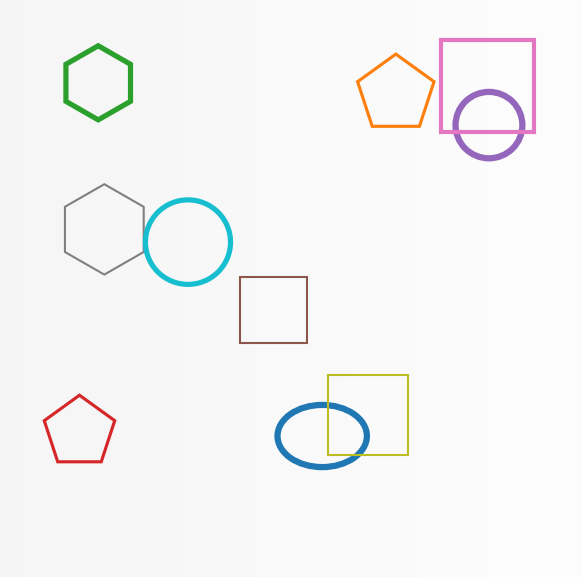[{"shape": "oval", "thickness": 3, "radius": 0.38, "center": [0.554, 0.244]}, {"shape": "pentagon", "thickness": 1.5, "radius": 0.35, "center": [0.681, 0.836]}, {"shape": "hexagon", "thickness": 2.5, "radius": 0.32, "center": [0.169, 0.856]}, {"shape": "pentagon", "thickness": 1.5, "radius": 0.32, "center": [0.137, 0.251]}, {"shape": "circle", "thickness": 3, "radius": 0.29, "center": [0.841, 0.782]}, {"shape": "square", "thickness": 1, "radius": 0.29, "center": [0.471, 0.463]}, {"shape": "square", "thickness": 2, "radius": 0.4, "center": [0.839, 0.85]}, {"shape": "hexagon", "thickness": 1, "radius": 0.39, "center": [0.179, 0.602]}, {"shape": "square", "thickness": 1, "radius": 0.35, "center": [0.633, 0.281]}, {"shape": "circle", "thickness": 2.5, "radius": 0.37, "center": [0.323, 0.58]}]